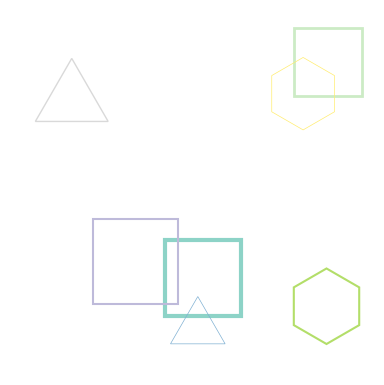[{"shape": "square", "thickness": 3, "radius": 0.49, "center": [0.528, 0.277]}, {"shape": "square", "thickness": 1.5, "radius": 0.55, "center": [0.352, 0.321]}, {"shape": "triangle", "thickness": 0.5, "radius": 0.41, "center": [0.514, 0.148]}, {"shape": "hexagon", "thickness": 1.5, "radius": 0.49, "center": [0.848, 0.205]}, {"shape": "triangle", "thickness": 1, "radius": 0.55, "center": [0.186, 0.739]}, {"shape": "square", "thickness": 2, "radius": 0.44, "center": [0.852, 0.839]}, {"shape": "hexagon", "thickness": 0.5, "radius": 0.47, "center": [0.787, 0.757]}]